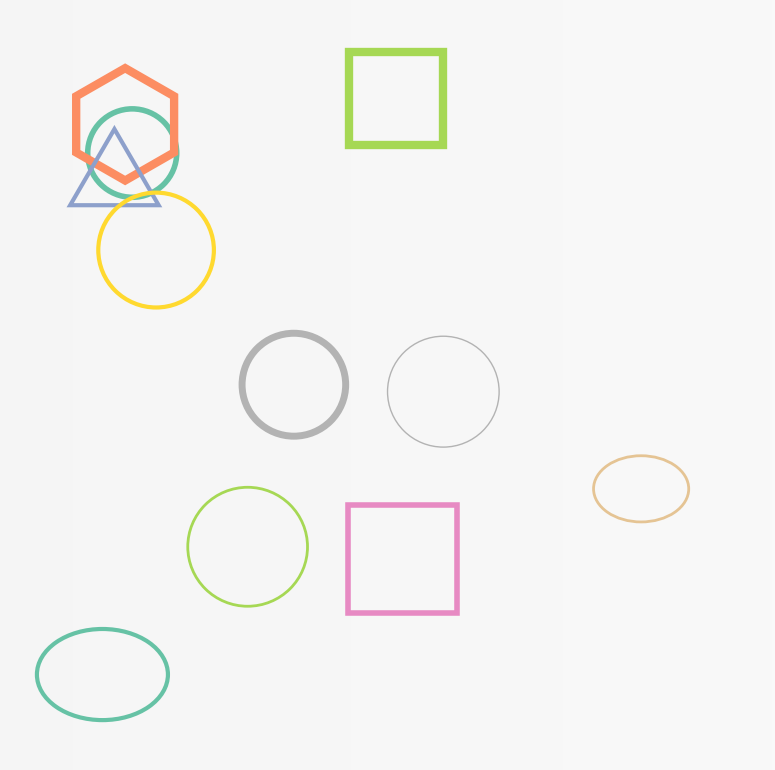[{"shape": "circle", "thickness": 2, "radius": 0.29, "center": [0.171, 0.801]}, {"shape": "oval", "thickness": 1.5, "radius": 0.42, "center": [0.132, 0.124]}, {"shape": "hexagon", "thickness": 3, "radius": 0.36, "center": [0.161, 0.839]}, {"shape": "triangle", "thickness": 1.5, "radius": 0.33, "center": [0.148, 0.766]}, {"shape": "square", "thickness": 2, "radius": 0.35, "center": [0.52, 0.274]}, {"shape": "square", "thickness": 3, "radius": 0.3, "center": [0.511, 0.872]}, {"shape": "circle", "thickness": 1, "radius": 0.39, "center": [0.32, 0.29]}, {"shape": "circle", "thickness": 1.5, "radius": 0.37, "center": [0.201, 0.675]}, {"shape": "oval", "thickness": 1, "radius": 0.31, "center": [0.827, 0.365]}, {"shape": "circle", "thickness": 0.5, "radius": 0.36, "center": [0.572, 0.491]}, {"shape": "circle", "thickness": 2.5, "radius": 0.33, "center": [0.379, 0.5]}]